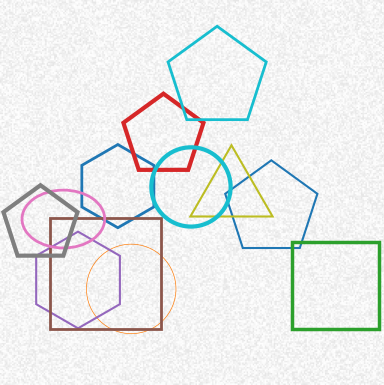[{"shape": "hexagon", "thickness": 2, "radius": 0.54, "center": [0.306, 0.517]}, {"shape": "pentagon", "thickness": 1.5, "radius": 0.63, "center": [0.705, 0.458]}, {"shape": "circle", "thickness": 0.5, "radius": 0.58, "center": [0.341, 0.25]}, {"shape": "square", "thickness": 2.5, "radius": 0.57, "center": [0.872, 0.258]}, {"shape": "pentagon", "thickness": 3, "radius": 0.55, "center": [0.425, 0.647]}, {"shape": "hexagon", "thickness": 1.5, "radius": 0.63, "center": [0.203, 0.273]}, {"shape": "square", "thickness": 2, "radius": 0.72, "center": [0.274, 0.29]}, {"shape": "oval", "thickness": 2, "radius": 0.54, "center": [0.165, 0.431]}, {"shape": "pentagon", "thickness": 3, "radius": 0.51, "center": [0.105, 0.418]}, {"shape": "triangle", "thickness": 1.5, "radius": 0.62, "center": [0.601, 0.499]}, {"shape": "pentagon", "thickness": 2, "radius": 0.67, "center": [0.564, 0.798]}, {"shape": "circle", "thickness": 3, "radius": 0.51, "center": [0.496, 0.514]}]